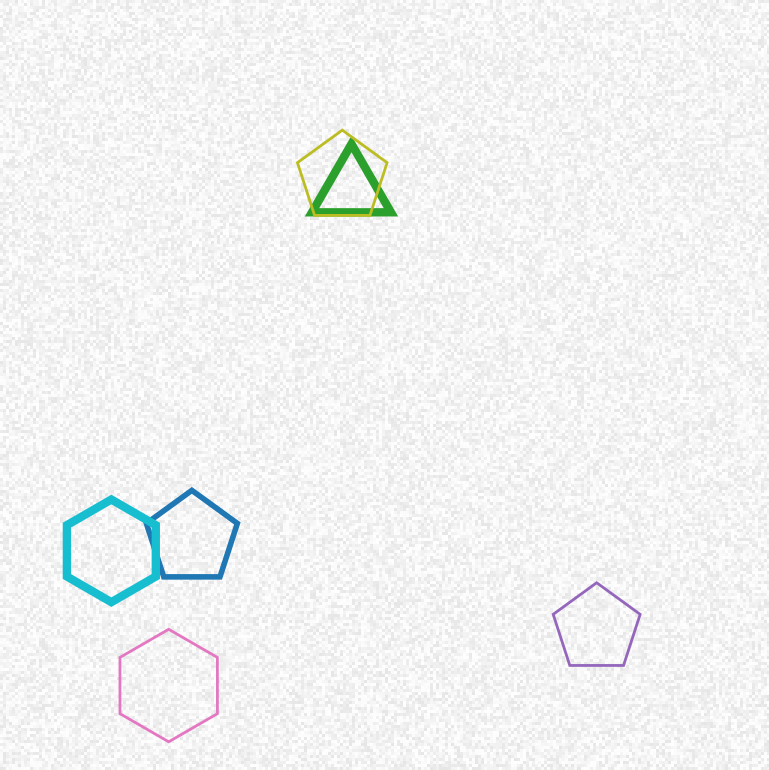[{"shape": "pentagon", "thickness": 2, "radius": 0.31, "center": [0.249, 0.301]}, {"shape": "triangle", "thickness": 3, "radius": 0.3, "center": [0.456, 0.754]}, {"shape": "pentagon", "thickness": 1, "radius": 0.3, "center": [0.775, 0.184]}, {"shape": "hexagon", "thickness": 1, "radius": 0.37, "center": [0.219, 0.11]}, {"shape": "pentagon", "thickness": 1, "radius": 0.31, "center": [0.445, 0.77]}, {"shape": "hexagon", "thickness": 3, "radius": 0.33, "center": [0.145, 0.285]}]